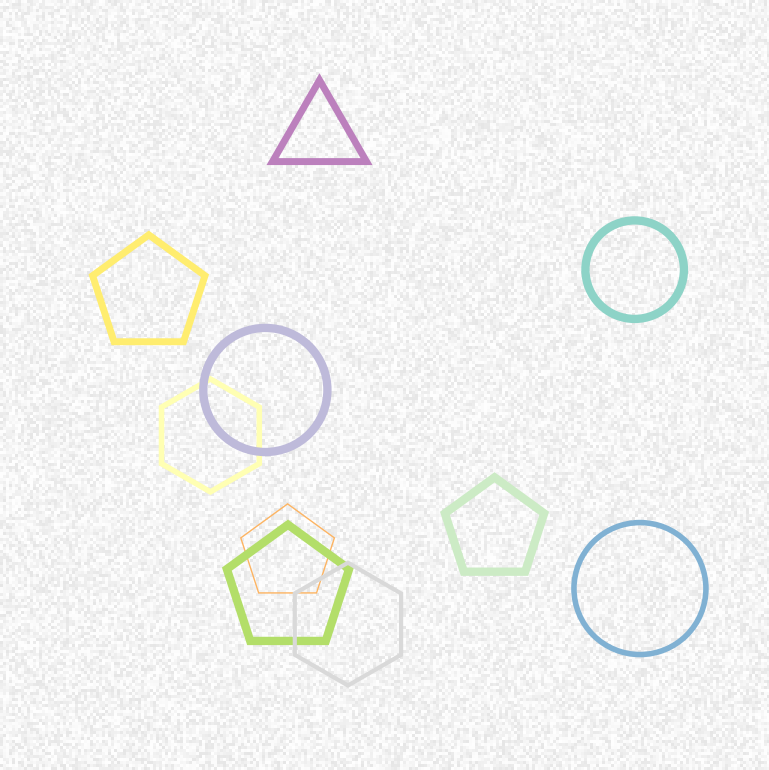[{"shape": "circle", "thickness": 3, "radius": 0.32, "center": [0.824, 0.65]}, {"shape": "hexagon", "thickness": 2, "radius": 0.37, "center": [0.273, 0.435]}, {"shape": "circle", "thickness": 3, "radius": 0.4, "center": [0.345, 0.494]}, {"shape": "circle", "thickness": 2, "radius": 0.43, "center": [0.831, 0.236]}, {"shape": "pentagon", "thickness": 0.5, "radius": 0.32, "center": [0.374, 0.282]}, {"shape": "pentagon", "thickness": 3, "radius": 0.42, "center": [0.374, 0.235]}, {"shape": "hexagon", "thickness": 1.5, "radius": 0.4, "center": [0.452, 0.189]}, {"shape": "triangle", "thickness": 2.5, "radius": 0.35, "center": [0.415, 0.825]}, {"shape": "pentagon", "thickness": 3, "radius": 0.34, "center": [0.642, 0.312]}, {"shape": "pentagon", "thickness": 2.5, "radius": 0.38, "center": [0.193, 0.618]}]